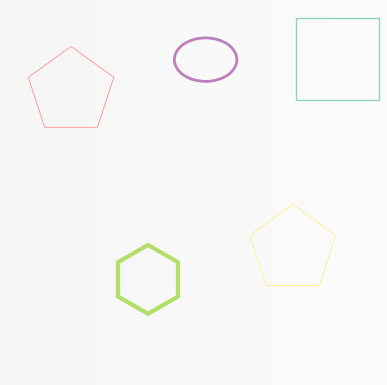[{"shape": "square", "thickness": 1, "radius": 0.53, "center": [0.872, 0.847]}, {"shape": "pentagon", "thickness": 0.5, "radius": 0.58, "center": [0.183, 0.763]}, {"shape": "hexagon", "thickness": 3, "radius": 0.45, "center": [0.382, 0.274]}, {"shape": "oval", "thickness": 2, "radius": 0.4, "center": [0.531, 0.845]}, {"shape": "pentagon", "thickness": 0.5, "radius": 0.58, "center": [0.756, 0.352]}]